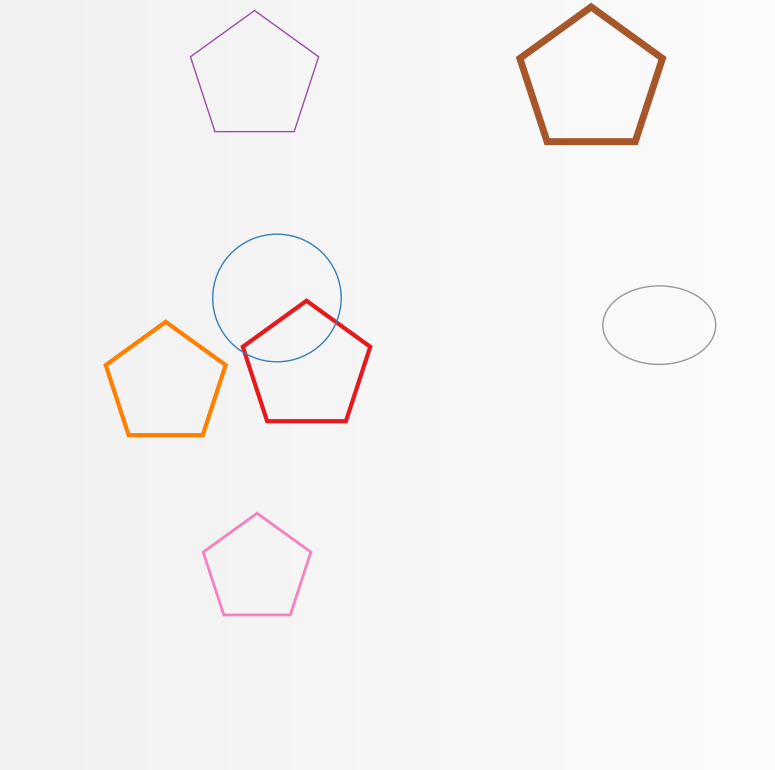[{"shape": "pentagon", "thickness": 1.5, "radius": 0.43, "center": [0.396, 0.523]}, {"shape": "circle", "thickness": 0.5, "radius": 0.41, "center": [0.357, 0.613]}, {"shape": "pentagon", "thickness": 0.5, "radius": 0.43, "center": [0.328, 0.899]}, {"shape": "pentagon", "thickness": 1.5, "radius": 0.41, "center": [0.214, 0.501]}, {"shape": "pentagon", "thickness": 2.5, "radius": 0.48, "center": [0.763, 0.894]}, {"shape": "pentagon", "thickness": 1, "radius": 0.37, "center": [0.332, 0.26]}, {"shape": "oval", "thickness": 0.5, "radius": 0.36, "center": [0.851, 0.578]}]